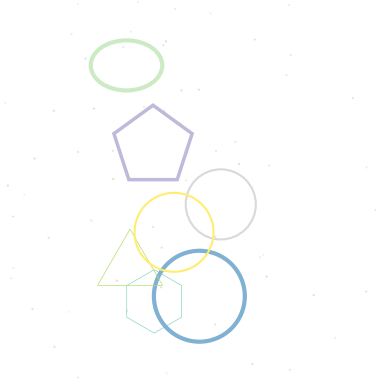[{"shape": "hexagon", "thickness": 0.5, "radius": 0.41, "center": [0.4, 0.217]}, {"shape": "pentagon", "thickness": 2.5, "radius": 0.53, "center": [0.397, 0.62]}, {"shape": "circle", "thickness": 3, "radius": 0.59, "center": [0.518, 0.231]}, {"shape": "triangle", "thickness": 0.5, "radius": 0.49, "center": [0.338, 0.307]}, {"shape": "circle", "thickness": 1.5, "radius": 0.46, "center": [0.573, 0.469]}, {"shape": "oval", "thickness": 3, "radius": 0.46, "center": [0.329, 0.83]}, {"shape": "circle", "thickness": 1.5, "radius": 0.51, "center": [0.452, 0.397]}]